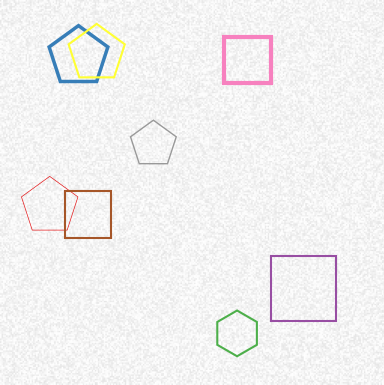[{"shape": "pentagon", "thickness": 0.5, "radius": 0.39, "center": [0.129, 0.465]}, {"shape": "pentagon", "thickness": 2.5, "radius": 0.4, "center": [0.204, 0.853]}, {"shape": "hexagon", "thickness": 1.5, "radius": 0.3, "center": [0.616, 0.134]}, {"shape": "square", "thickness": 1.5, "radius": 0.42, "center": [0.788, 0.251]}, {"shape": "pentagon", "thickness": 1.5, "radius": 0.38, "center": [0.251, 0.861]}, {"shape": "square", "thickness": 1.5, "radius": 0.3, "center": [0.229, 0.442]}, {"shape": "square", "thickness": 3, "radius": 0.3, "center": [0.643, 0.844]}, {"shape": "pentagon", "thickness": 1, "radius": 0.31, "center": [0.398, 0.625]}]